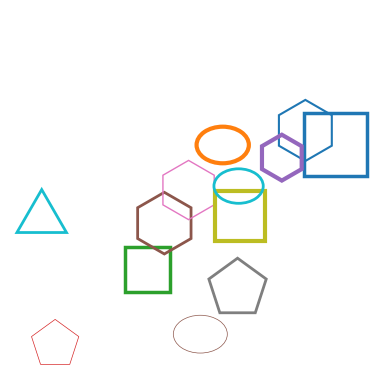[{"shape": "square", "thickness": 2.5, "radius": 0.41, "center": [0.871, 0.626]}, {"shape": "hexagon", "thickness": 1.5, "radius": 0.4, "center": [0.793, 0.661]}, {"shape": "oval", "thickness": 3, "radius": 0.34, "center": [0.578, 0.623]}, {"shape": "square", "thickness": 2.5, "radius": 0.29, "center": [0.383, 0.3]}, {"shape": "pentagon", "thickness": 0.5, "radius": 0.32, "center": [0.143, 0.106]}, {"shape": "hexagon", "thickness": 3, "radius": 0.3, "center": [0.732, 0.591]}, {"shape": "hexagon", "thickness": 2, "radius": 0.4, "center": [0.427, 0.42]}, {"shape": "oval", "thickness": 0.5, "radius": 0.35, "center": [0.52, 0.132]}, {"shape": "hexagon", "thickness": 1, "radius": 0.38, "center": [0.49, 0.506]}, {"shape": "pentagon", "thickness": 2, "radius": 0.39, "center": [0.617, 0.251]}, {"shape": "square", "thickness": 3, "radius": 0.33, "center": [0.623, 0.439]}, {"shape": "oval", "thickness": 2, "radius": 0.32, "center": [0.62, 0.517]}, {"shape": "triangle", "thickness": 2, "radius": 0.37, "center": [0.108, 0.433]}]